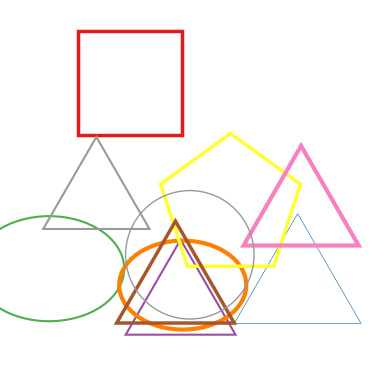[{"shape": "square", "thickness": 2.5, "radius": 0.68, "center": [0.339, 0.785]}, {"shape": "triangle", "thickness": 0.5, "radius": 0.95, "center": [0.773, 0.255]}, {"shape": "oval", "thickness": 1.5, "radius": 0.97, "center": [0.128, 0.302]}, {"shape": "triangle", "thickness": 1.5, "radius": 0.82, "center": [0.469, 0.213]}, {"shape": "oval", "thickness": 3, "radius": 0.82, "center": [0.475, 0.259]}, {"shape": "pentagon", "thickness": 2.5, "radius": 0.95, "center": [0.599, 0.463]}, {"shape": "triangle", "thickness": 2.5, "radius": 0.88, "center": [0.456, 0.249]}, {"shape": "triangle", "thickness": 3, "radius": 0.86, "center": [0.782, 0.449]}, {"shape": "circle", "thickness": 1, "radius": 0.83, "center": [0.493, 0.338]}, {"shape": "triangle", "thickness": 1.5, "radius": 0.8, "center": [0.25, 0.485]}]